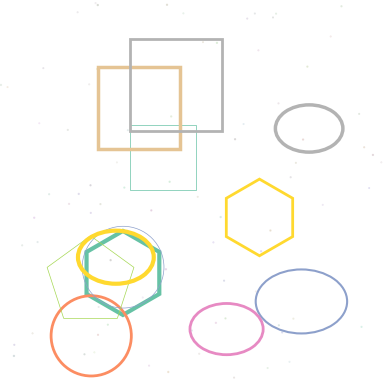[{"shape": "square", "thickness": 0.5, "radius": 0.42, "center": [0.424, 0.59]}, {"shape": "hexagon", "thickness": 3, "radius": 0.55, "center": [0.319, 0.291]}, {"shape": "circle", "thickness": 2, "radius": 0.52, "center": [0.237, 0.128]}, {"shape": "oval", "thickness": 1.5, "radius": 0.59, "center": [0.783, 0.217]}, {"shape": "circle", "thickness": 0.5, "radius": 0.53, "center": [0.32, 0.306]}, {"shape": "oval", "thickness": 2, "radius": 0.48, "center": [0.588, 0.145]}, {"shape": "pentagon", "thickness": 0.5, "radius": 0.59, "center": [0.235, 0.269]}, {"shape": "oval", "thickness": 3, "radius": 0.49, "center": [0.301, 0.332]}, {"shape": "hexagon", "thickness": 2, "radius": 0.5, "center": [0.674, 0.435]}, {"shape": "square", "thickness": 2.5, "radius": 0.53, "center": [0.36, 0.719]}, {"shape": "square", "thickness": 2, "radius": 0.6, "center": [0.458, 0.78]}, {"shape": "oval", "thickness": 2.5, "radius": 0.44, "center": [0.803, 0.666]}]